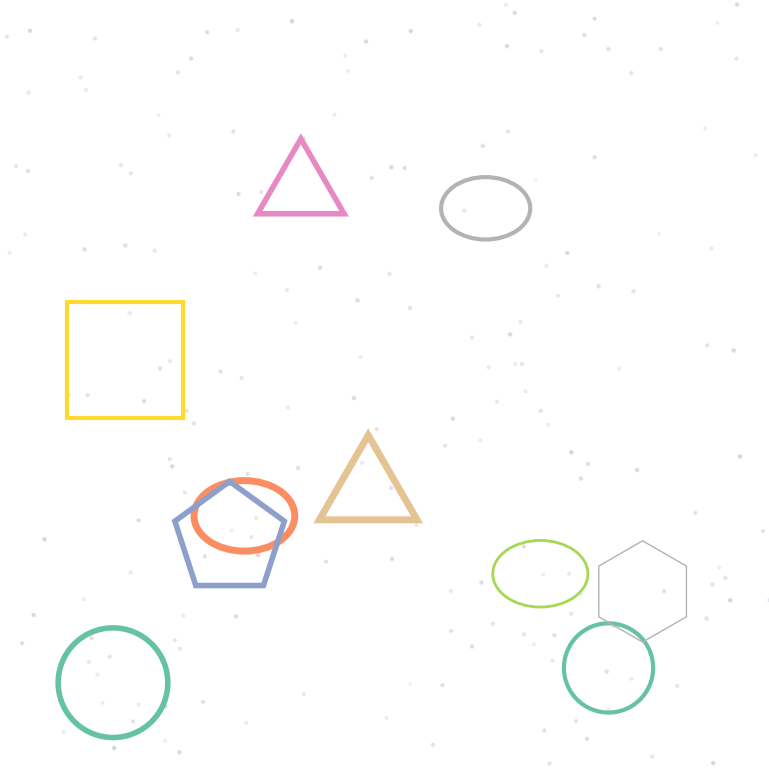[{"shape": "circle", "thickness": 2, "radius": 0.36, "center": [0.147, 0.113]}, {"shape": "circle", "thickness": 1.5, "radius": 0.29, "center": [0.79, 0.133]}, {"shape": "oval", "thickness": 2.5, "radius": 0.33, "center": [0.317, 0.33]}, {"shape": "pentagon", "thickness": 2, "radius": 0.37, "center": [0.298, 0.3]}, {"shape": "triangle", "thickness": 2, "radius": 0.32, "center": [0.391, 0.755]}, {"shape": "oval", "thickness": 1, "radius": 0.31, "center": [0.702, 0.255]}, {"shape": "square", "thickness": 1.5, "radius": 0.38, "center": [0.162, 0.532]}, {"shape": "triangle", "thickness": 2.5, "radius": 0.37, "center": [0.478, 0.362]}, {"shape": "oval", "thickness": 1.5, "radius": 0.29, "center": [0.631, 0.729]}, {"shape": "hexagon", "thickness": 0.5, "radius": 0.33, "center": [0.835, 0.232]}]